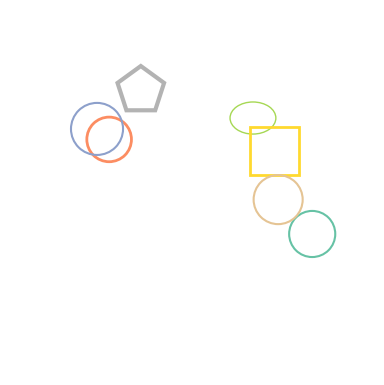[{"shape": "circle", "thickness": 1.5, "radius": 0.3, "center": [0.811, 0.392]}, {"shape": "circle", "thickness": 2, "radius": 0.29, "center": [0.283, 0.638]}, {"shape": "circle", "thickness": 1.5, "radius": 0.34, "center": [0.252, 0.665]}, {"shape": "oval", "thickness": 1, "radius": 0.3, "center": [0.657, 0.693]}, {"shape": "square", "thickness": 2, "radius": 0.31, "center": [0.713, 0.608]}, {"shape": "circle", "thickness": 1.5, "radius": 0.32, "center": [0.722, 0.482]}, {"shape": "pentagon", "thickness": 3, "radius": 0.32, "center": [0.366, 0.765]}]